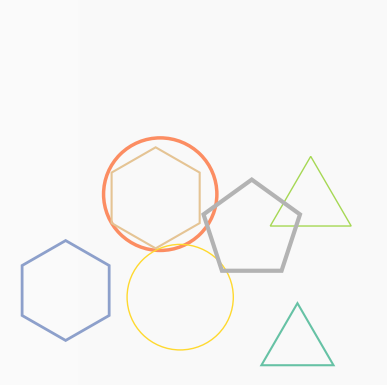[{"shape": "triangle", "thickness": 1.5, "radius": 0.54, "center": [0.768, 0.105]}, {"shape": "circle", "thickness": 2.5, "radius": 0.73, "center": [0.413, 0.496]}, {"shape": "hexagon", "thickness": 2, "radius": 0.65, "center": [0.169, 0.245]}, {"shape": "triangle", "thickness": 1, "radius": 0.6, "center": [0.802, 0.473]}, {"shape": "circle", "thickness": 1, "radius": 0.69, "center": [0.465, 0.228]}, {"shape": "hexagon", "thickness": 1.5, "radius": 0.66, "center": [0.402, 0.486]}, {"shape": "pentagon", "thickness": 3, "radius": 0.65, "center": [0.65, 0.403]}]